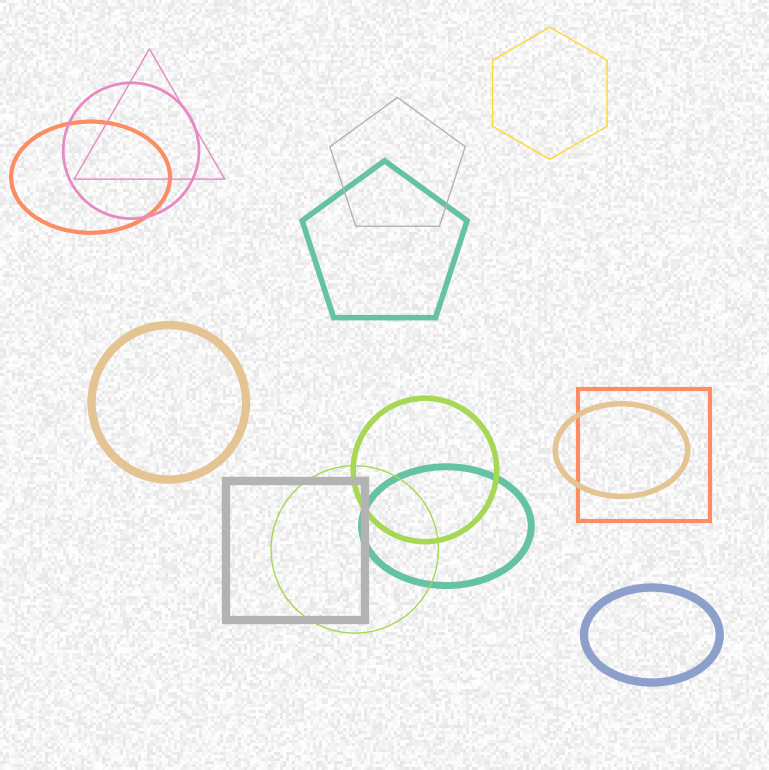[{"shape": "pentagon", "thickness": 2, "radius": 0.56, "center": [0.5, 0.679]}, {"shape": "oval", "thickness": 2.5, "radius": 0.55, "center": [0.58, 0.317]}, {"shape": "square", "thickness": 1.5, "radius": 0.43, "center": [0.837, 0.409]}, {"shape": "oval", "thickness": 1.5, "radius": 0.52, "center": [0.118, 0.77]}, {"shape": "oval", "thickness": 3, "radius": 0.44, "center": [0.847, 0.175]}, {"shape": "circle", "thickness": 1, "radius": 0.44, "center": [0.17, 0.804]}, {"shape": "triangle", "thickness": 0.5, "radius": 0.56, "center": [0.194, 0.824]}, {"shape": "circle", "thickness": 2, "radius": 0.47, "center": [0.552, 0.39]}, {"shape": "circle", "thickness": 0.5, "radius": 0.54, "center": [0.461, 0.286]}, {"shape": "hexagon", "thickness": 0.5, "radius": 0.43, "center": [0.714, 0.879]}, {"shape": "oval", "thickness": 2, "radius": 0.43, "center": [0.807, 0.415]}, {"shape": "circle", "thickness": 3, "radius": 0.5, "center": [0.219, 0.478]}, {"shape": "square", "thickness": 3, "radius": 0.45, "center": [0.384, 0.285]}, {"shape": "pentagon", "thickness": 0.5, "radius": 0.46, "center": [0.516, 0.781]}]